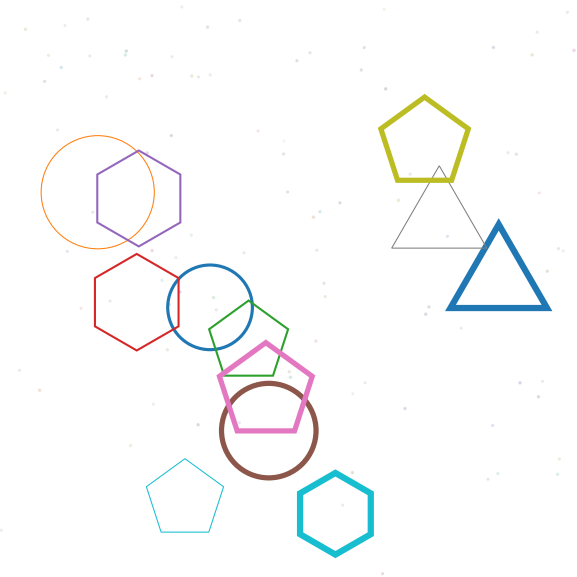[{"shape": "triangle", "thickness": 3, "radius": 0.48, "center": [0.864, 0.514]}, {"shape": "circle", "thickness": 1.5, "radius": 0.37, "center": [0.364, 0.467]}, {"shape": "circle", "thickness": 0.5, "radius": 0.49, "center": [0.169, 0.666]}, {"shape": "pentagon", "thickness": 1, "radius": 0.36, "center": [0.43, 0.407]}, {"shape": "hexagon", "thickness": 1, "radius": 0.42, "center": [0.237, 0.476]}, {"shape": "hexagon", "thickness": 1, "radius": 0.42, "center": [0.24, 0.655]}, {"shape": "circle", "thickness": 2.5, "radius": 0.41, "center": [0.465, 0.253]}, {"shape": "pentagon", "thickness": 2.5, "radius": 0.42, "center": [0.46, 0.321]}, {"shape": "triangle", "thickness": 0.5, "radius": 0.48, "center": [0.761, 0.617]}, {"shape": "pentagon", "thickness": 2.5, "radius": 0.4, "center": [0.735, 0.751]}, {"shape": "pentagon", "thickness": 0.5, "radius": 0.35, "center": [0.32, 0.135]}, {"shape": "hexagon", "thickness": 3, "radius": 0.35, "center": [0.581, 0.109]}]